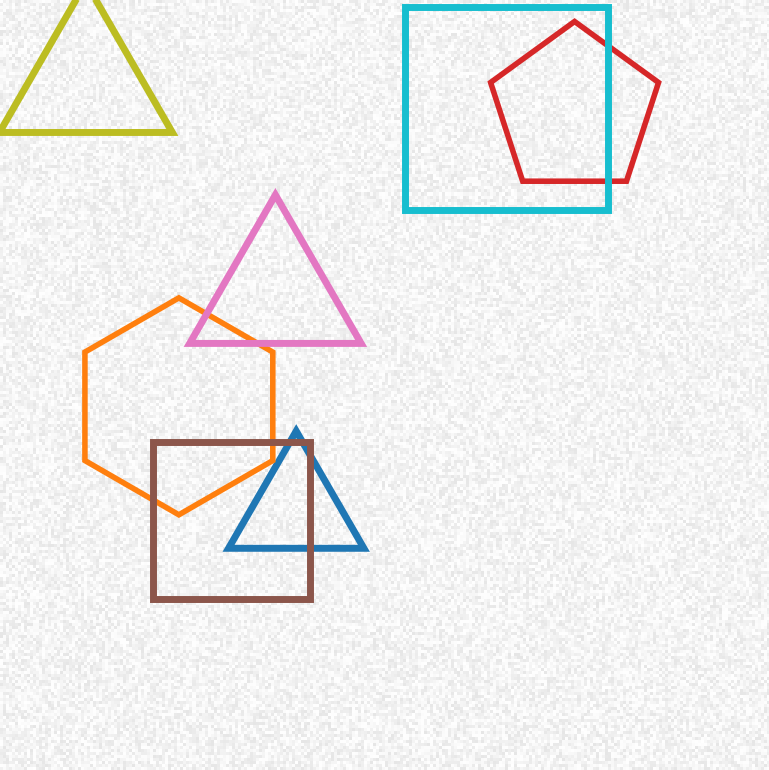[{"shape": "triangle", "thickness": 2.5, "radius": 0.51, "center": [0.385, 0.339]}, {"shape": "hexagon", "thickness": 2, "radius": 0.7, "center": [0.232, 0.472]}, {"shape": "pentagon", "thickness": 2, "radius": 0.57, "center": [0.746, 0.857]}, {"shape": "square", "thickness": 2.5, "radius": 0.51, "center": [0.3, 0.324]}, {"shape": "triangle", "thickness": 2.5, "radius": 0.64, "center": [0.358, 0.618]}, {"shape": "triangle", "thickness": 2.5, "radius": 0.65, "center": [0.112, 0.893]}, {"shape": "square", "thickness": 2.5, "radius": 0.66, "center": [0.657, 0.859]}]